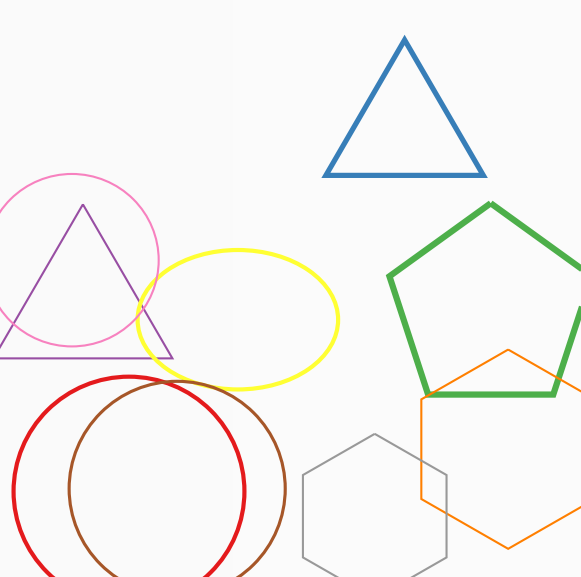[{"shape": "circle", "thickness": 2, "radius": 0.99, "center": [0.222, 0.148]}, {"shape": "triangle", "thickness": 2.5, "radius": 0.78, "center": [0.696, 0.774]}, {"shape": "pentagon", "thickness": 3, "radius": 0.92, "center": [0.844, 0.464]}, {"shape": "triangle", "thickness": 1, "radius": 0.89, "center": [0.143, 0.467]}, {"shape": "hexagon", "thickness": 1, "radius": 0.86, "center": [0.874, 0.221]}, {"shape": "oval", "thickness": 2, "radius": 0.86, "center": [0.409, 0.445]}, {"shape": "circle", "thickness": 1.5, "radius": 0.93, "center": [0.305, 0.153]}, {"shape": "circle", "thickness": 1, "radius": 0.75, "center": [0.124, 0.549]}, {"shape": "hexagon", "thickness": 1, "radius": 0.71, "center": [0.645, 0.105]}]